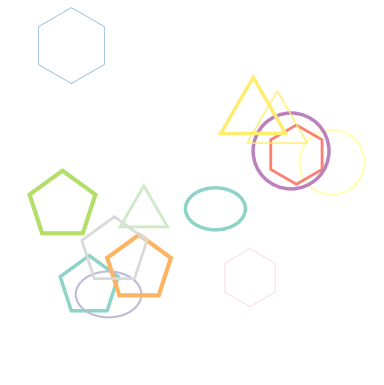[{"shape": "pentagon", "thickness": 2.5, "radius": 0.4, "center": [0.232, 0.257]}, {"shape": "oval", "thickness": 2.5, "radius": 0.39, "center": [0.56, 0.458]}, {"shape": "circle", "thickness": 1.5, "radius": 0.42, "center": [0.862, 0.579]}, {"shape": "oval", "thickness": 1.5, "radius": 0.43, "center": [0.282, 0.235]}, {"shape": "hexagon", "thickness": 2, "radius": 0.38, "center": [0.77, 0.598]}, {"shape": "hexagon", "thickness": 0.5, "radius": 0.49, "center": [0.186, 0.882]}, {"shape": "pentagon", "thickness": 3, "radius": 0.44, "center": [0.361, 0.303]}, {"shape": "pentagon", "thickness": 3, "radius": 0.45, "center": [0.162, 0.467]}, {"shape": "hexagon", "thickness": 0.5, "radius": 0.38, "center": [0.649, 0.279]}, {"shape": "pentagon", "thickness": 2, "radius": 0.44, "center": [0.297, 0.348]}, {"shape": "circle", "thickness": 2.5, "radius": 0.49, "center": [0.756, 0.608]}, {"shape": "triangle", "thickness": 2, "radius": 0.36, "center": [0.374, 0.446]}, {"shape": "triangle", "thickness": 2.5, "radius": 0.49, "center": [0.658, 0.702]}, {"shape": "triangle", "thickness": 1, "radius": 0.45, "center": [0.72, 0.674]}]